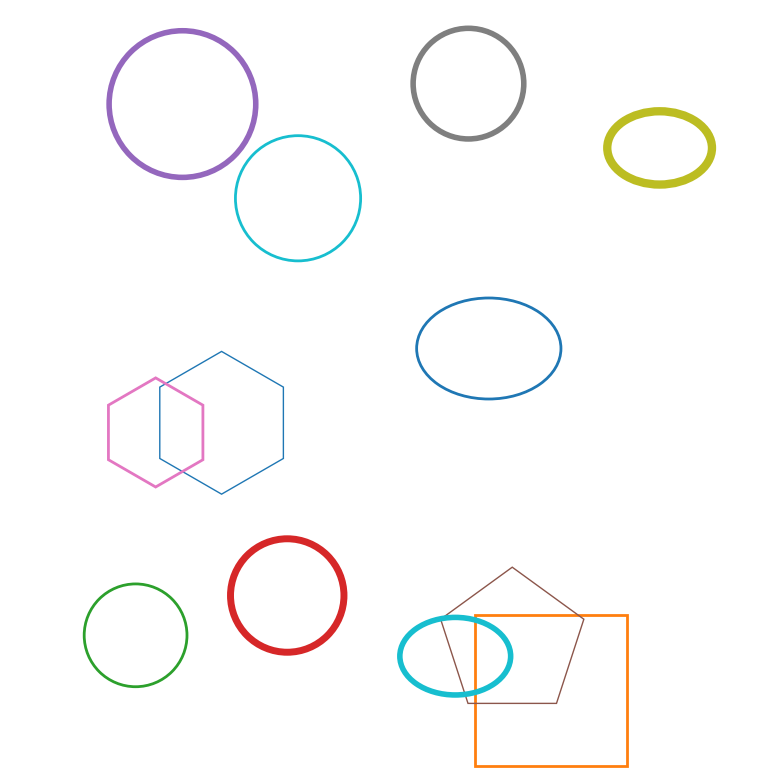[{"shape": "hexagon", "thickness": 0.5, "radius": 0.46, "center": [0.288, 0.451]}, {"shape": "oval", "thickness": 1, "radius": 0.47, "center": [0.635, 0.547]}, {"shape": "square", "thickness": 1, "radius": 0.49, "center": [0.715, 0.103]}, {"shape": "circle", "thickness": 1, "radius": 0.33, "center": [0.176, 0.175]}, {"shape": "circle", "thickness": 2.5, "radius": 0.37, "center": [0.373, 0.227]}, {"shape": "circle", "thickness": 2, "radius": 0.48, "center": [0.237, 0.865]}, {"shape": "pentagon", "thickness": 0.5, "radius": 0.49, "center": [0.665, 0.166]}, {"shape": "hexagon", "thickness": 1, "radius": 0.35, "center": [0.202, 0.438]}, {"shape": "circle", "thickness": 2, "radius": 0.36, "center": [0.608, 0.891]}, {"shape": "oval", "thickness": 3, "radius": 0.34, "center": [0.857, 0.808]}, {"shape": "oval", "thickness": 2, "radius": 0.36, "center": [0.591, 0.148]}, {"shape": "circle", "thickness": 1, "radius": 0.41, "center": [0.387, 0.742]}]